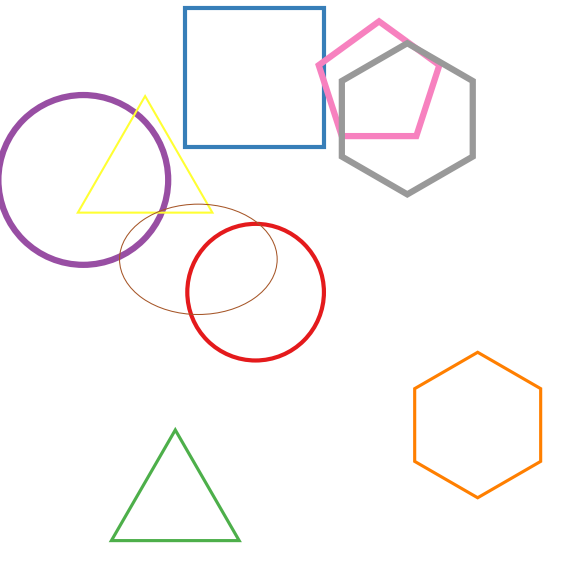[{"shape": "circle", "thickness": 2, "radius": 0.59, "center": [0.443, 0.493]}, {"shape": "square", "thickness": 2, "radius": 0.6, "center": [0.441, 0.865]}, {"shape": "triangle", "thickness": 1.5, "radius": 0.64, "center": [0.304, 0.127]}, {"shape": "circle", "thickness": 3, "radius": 0.74, "center": [0.144, 0.688]}, {"shape": "hexagon", "thickness": 1.5, "radius": 0.63, "center": [0.827, 0.263]}, {"shape": "triangle", "thickness": 1, "radius": 0.67, "center": [0.251, 0.698]}, {"shape": "oval", "thickness": 0.5, "radius": 0.68, "center": [0.343, 0.55]}, {"shape": "pentagon", "thickness": 3, "radius": 0.55, "center": [0.656, 0.852]}, {"shape": "hexagon", "thickness": 3, "radius": 0.65, "center": [0.705, 0.793]}]